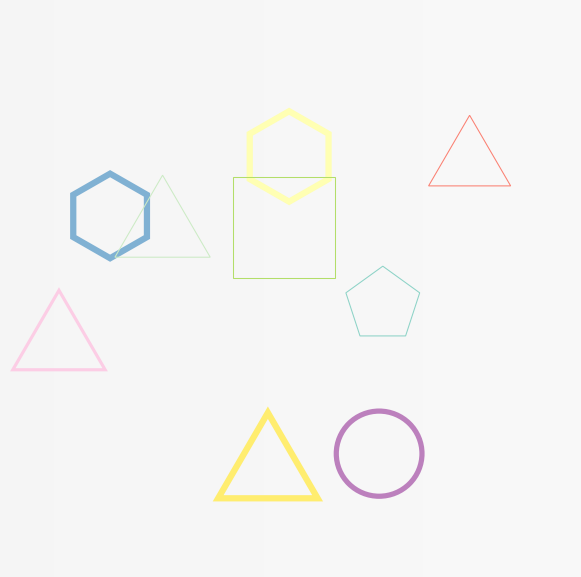[{"shape": "pentagon", "thickness": 0.5, "radius": 0.33, "center": [0.659, 0.471]}, {"shape": "hexagon", "thickness": 3, "radius": 0.39, "center": [0.497, 0.728]}, {"shape": "triangle", "thickness": 0.5, "radius": 0.41, "center": [0.808, 0.718]}, {"shape": "hexagon", "thickness": 3, "radius": 0.37, "center": [0.189, 0.625]}, {"shape": "square", "thickness": 0.5, "radius": 0.44, "center": [0.489, 0.606]}, {"shape": "triangle", "thickness": 1.5, "radius": 0.46, "center": [0.101, 0.405]}, {"shape": "circle", "thickness": 2.5, "radius": 0.37, "center": [0.652, 0.214]}, {"shape": "triangle", "thickness": 0.5, "radius": 0.47, "center": [0.28, 0.601]}, {"shape": "triangle", "thickness": 3, "radius": 0.49, "center": [0.461, 0.186]}]